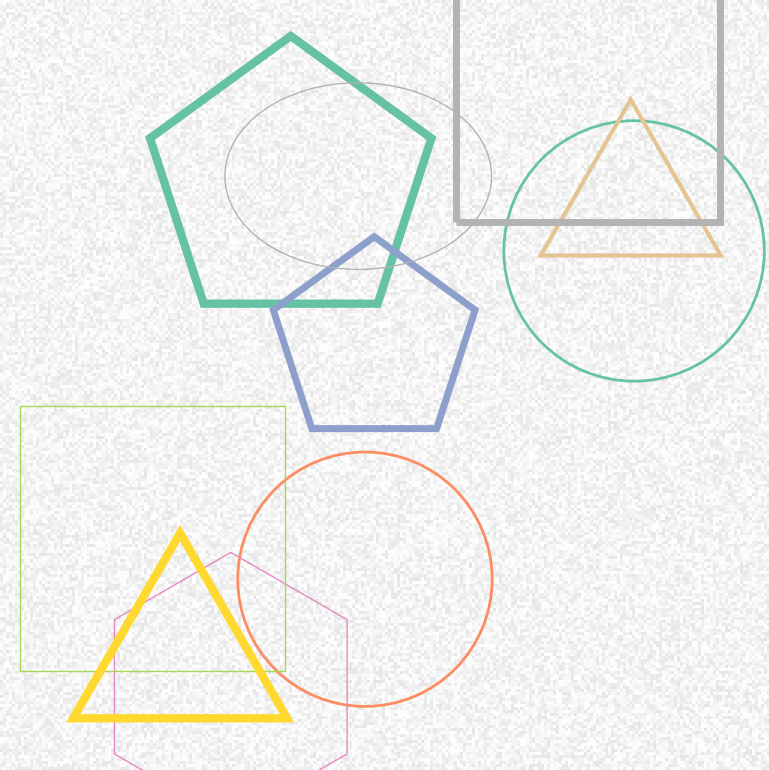[{"shape": "circle", "thickness": 1, "radius": 0.85, "center": [0.823, 0.674]}, {"shape": "pentagon", "thickness": 3, "radius": 0.96, "center": [0.378, 0.761]}, {"shape": "circle", "thickness": 1, "radius": 0.83, "center": [0.474, 0.248]}, {"shape": "pentagon", "thickness": 2.5, "radius": 0.69, "center": [0.486, 0.555]}, {"shape": "hexagon", "thickness": 0.5, "radius": 0.87, "center": [0.3, 0.108]}, {"shape": "square", "thickness": 0.5, "radius": 0.86, "center": [0.198, 0.3]}, {"shape": "triangle", "thickness": 3, "radius": 0.8, "center": [0.234, 0.147]}, {"shape": "triangle", "thickness": 1.5, "radius": 0.67, "center": [0.819, 0.736]}, {"shape": "square", "thickness": 2.5, "radius": 0.86, "center": [0.763, 0.883]}, {"shape": "oval", "thickness": 0.5, "radius": 0.87, "center": [0.465, 0.771]}]